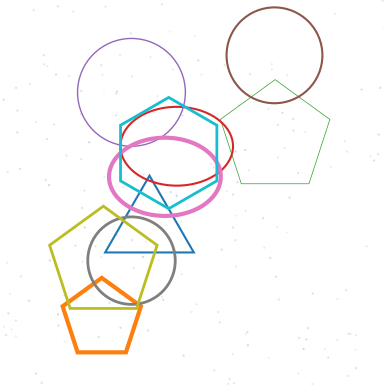[{"shape": "triangle", "thickness": 1.5, "radius": 0.66, "center": [0.388, 0.411]}, {"shape": "pentagon", "thickness": 3, "radius": 0.53, "center": [0.264, 0.171]}, {"shape": "pentagon", "thickness": 0.5, "radius": 0.75, "center": [0.715, 0.644]}, {"shape": "oval", "thickness": 1.5, "radius": 0.73, "center": [0.459, 0.62]}, {"shape": "circle", "thickness": 1, "radius": 0.7, "center": [0.341, 0.76]}, {"shape": "circle", "thickness": 1.5, "radius": 0.62, "center": [0.713, 0.856]}, {"shape": "oval", "thickness": 3, "radius": 0.73, "center": [0.428, 0.541]}, {"shape": "circle", "thickness": 2, "radius": 0.57, "center": [0.342, 0.323]}, {"shape": "pentagon", "thickness": 2, "radius": 0.73, "center": [0.268, 0.318]}, {"shape": "hexagon", "thickness": 2, "radius": 0.72, "center": [0.438, 0.602]}]